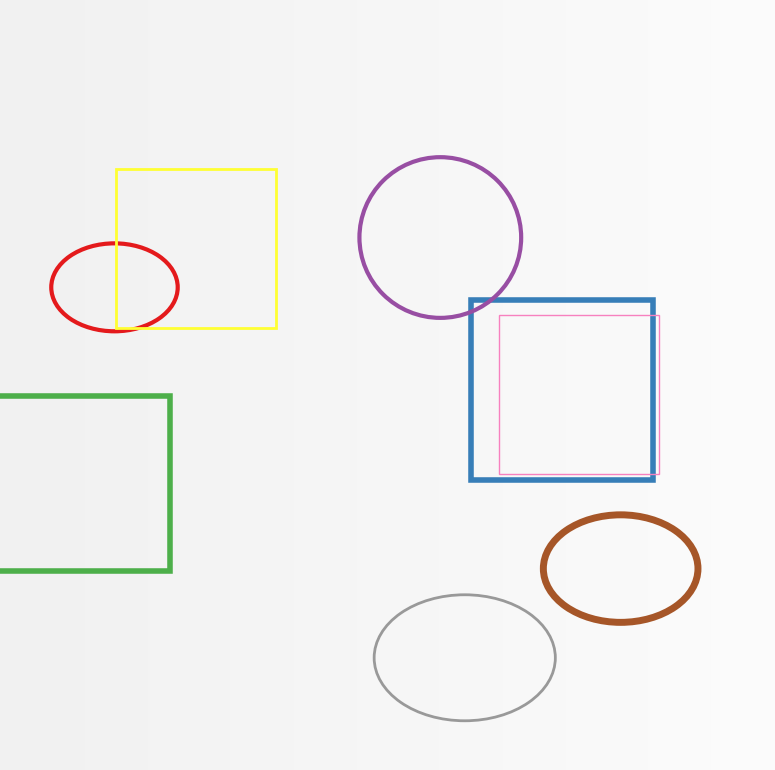[{"shape": "oval", "thickness": 1.5, "radius": 0.41, "center": [0.148, 0.627]}, {"shape": "square", "thickness": 2, "radius": 0.59, "center": [0.725, 0.494]}, {"shape": "square", "thickness": 2, "radius": 0.57, "center": [0.105, 0.372]}, {"shape": "circle", "thickness": 1.5, "radius": 0.52, "center": [0.568, 0.692]}, {"shape": "square", "thickness": 1, "radius": 0.52, "center": [0.253, 0.677]}, {"shape": "oval", "thickness": 2.5, "radius": 0.5, "center": [0.801, 0.262]}, {"shape": "square", "thickness": 0.5, "radius": 0.52, "center": [0.747, 0.488]}, {"shape": "oval", "thickness": 1, "radius": 0.58, "center": [0.6, 0.146]}]